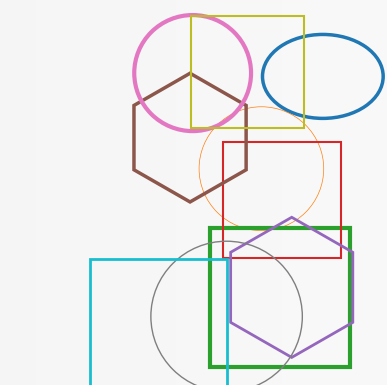[{"shape": "oval", "thickness": 2.5, "radius": 0.78, "center": [0.833, 0.802]}, {"shape": "circle", "thickness": 0.5, "radius": 0.8, "center": [0.675, 0.562]}, {"shape": "square", "thickness": 3, "radius": 0.91, "center": [0.723, 0.228]}, {"shape": "square", "thickness": 1.5, "radius": 0.76, "center": [0.728, 0.481]}, {"shape": "hexagon", "thickness": 2, "radius": 0.91, "center": [0.753, 0.254]}, {"shape": "hexagon", "thickness": 2.5, "radius": 0.84, "center": [0.49, 0.643]}, {"shape": "circle", "thickness": 3, "radius": 0.75, "center": [0.497, 0.81]}, {"shape": "circle", "thickness": 1, "radius": 0.98, "center": [0.585, 0.178]}, {"shape": "square", "thickness": 1.5, "radius": 0.72, "center": [0.638, 0.813]}, {"shape": "square", "thickness": 2, "radius": 0.88, "center": [0.409, 0.152]}]